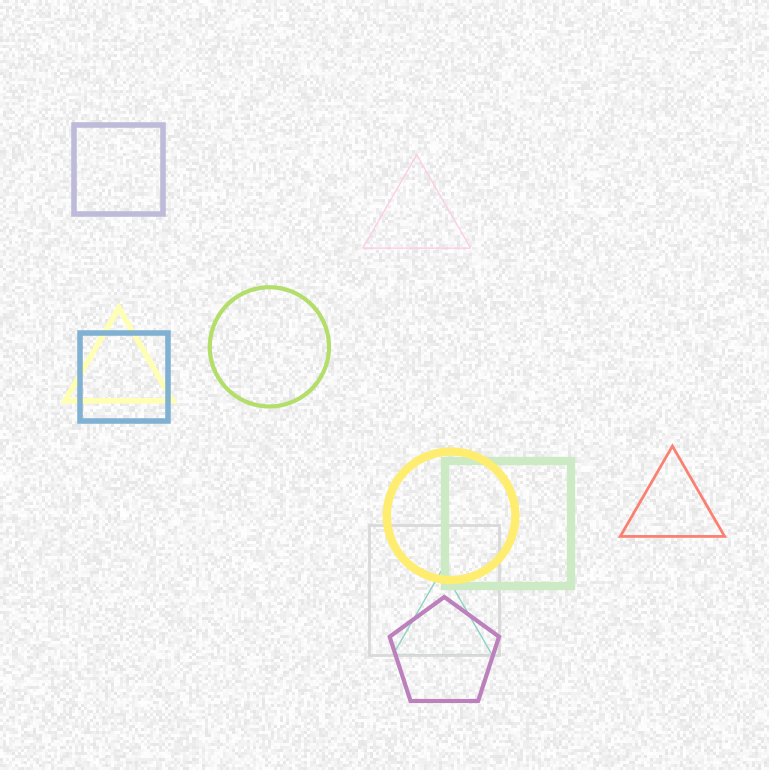[{"shape": "triangle", "thickness": 0.5, "radius": 0.37, "center": [0.575, 0.187]}, {"shape": "triangle", "thickness": 2, "radius": 0.4, "center": [0.154, 0.52]}, {"shape": "square", "thickness": 2, "radius": 0.29, "center": [0.154, 0.78]}, {"shape": "triangle", "thickness": 1, "radius": 0.39, "center": [0.873, 0.342]}, {"shape": "square", "thickness": 2, "radius": 0.29, "center": [0.161, 0.511]}, {"shape": "circle", "thickness": 1.5, "radius": 0.39, "center": [0.35, 0.55]}, {"shape": "triangle", "thickness": 0.5, "radius": 0.4, "center": [0.541, 0.718]}, {"shape": "square", "thickness": 1, "radius": 0.42, "center": [0.563, 0.234]}, {"shape": "pentagon", "thickness": 1.5, "radius": 0.37, "center": [0.577, 0.15]}, {"shape": "square", "thickness": 3, "radius": 0.41, "center": [0.66, 0.32]}, {"shape": "circle", "thickness": 3, "radius": 0.42, "center": [0.586, 0.33]}]